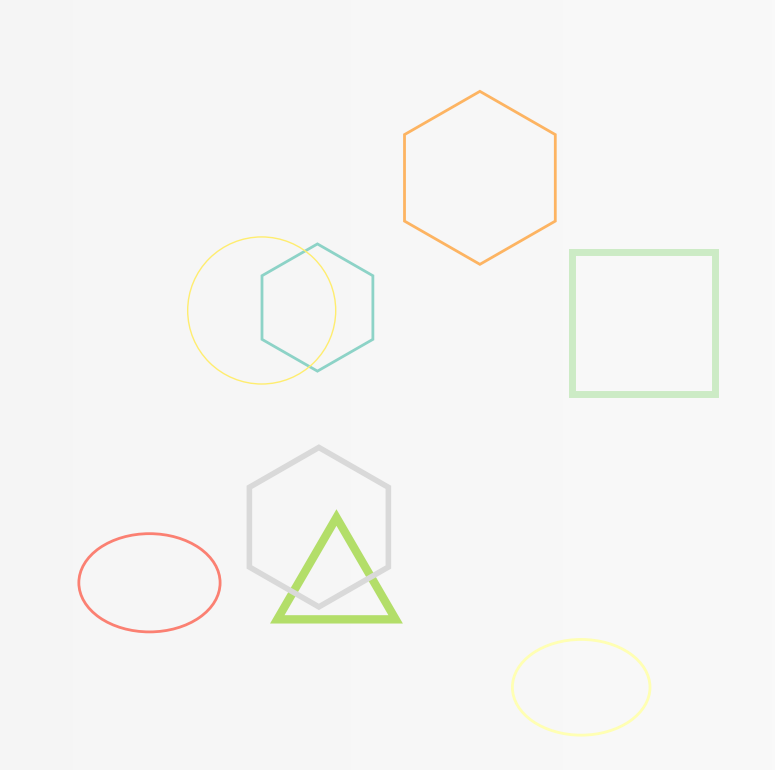[{"shape": "hexagon", "thickness": 1, "radius": 0.41, "center": [0.41, 0.601]}, {"shape": "oval", "thickness": 1, "radius": 0.44, "center": [0.75, 0.107]}, {"shape": "oval", "thickness": 1, "radius": 0.46, "center": [0.193, 0.243]}, {"shape": "hexagon", "thickness": 1, "radius": 0.56, "center": [0.619, 0.769]}, {"shape": "triangle", "thickness": 3, "radius": 0.44, "center": [0.434, 0.24]}, {"shape": "hexagon", "thickness": 2, "radius": 0.52, "center": [0.411, 0.315]}, {"shape": "square", "thickness": 2.5, "radius": 0.46, "center": [0.83, 0.58]}, {"shape": "circle", "thickness": 0.5, "radius": 0.48, "center": [0.338, 0.597]}]